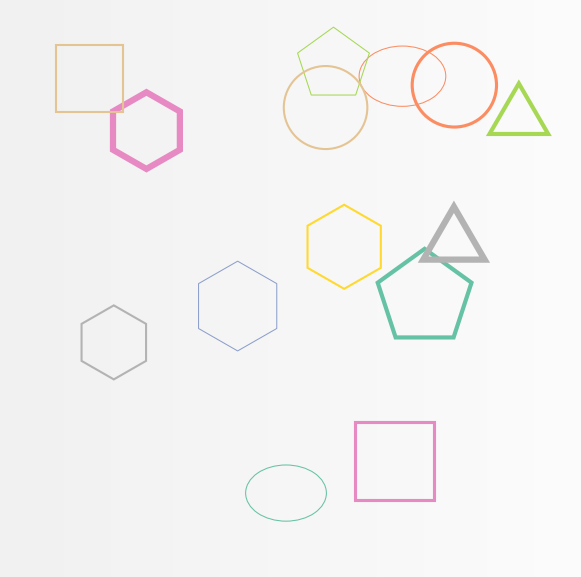[{"shape": "pentagon", "thickness": 2, "radius": 0.42, "center": [0.73, 0.483]}, {"shape": "oval", "thickness": 0.5, "radius": 0.35, "center": [0.492, 0.145]}, {"shape": "circle", "thickness": 1.5, "radius": 0.36, "center": [0.782, 0.852]}, {"shape": "oval", "thickness": 0.5, "radius": 0.37, "center": [0.692, 0.867]}, {"shape": "hexagon", "thickness": 0.5, "radius": 0.39, "center": [0.409, 0.469]}, {"shape": "hexagon", "thickness": 3, "radius": 0.33, "center": [0.252, 0.773]}, {"shape": "square", "thickness": 1.5, "radius": 0.34, "center": [0.679, 0.201]}, {"shape": "pentagon", "thickness": 0.5, "radius": 0.32, "center": [0.574, 0.887]}, {"shape": "triangle", "thickness": 2, "radius": 0.29, "center": [0.893, 0.796]}, {"shape": "hexagon", "thickness": 1, "radius": 0.36, "center": [0.592, 0.572]}, {"shape": "circle", "thickness": 1, "radius": 0.36, "center": [0.56, 0.813]}, {"shape": "square", "thickness": 1, "radius": 0.29, "center": [0.153, 0.864]}, {"shape": "triangle", "thickness": 3, "radius": 0.3, "center": [0.781, 0.58]}, {"shape": "hexagon", "thickness": 1, "radius": 0.32, "center": [0.196, 0.406]}]